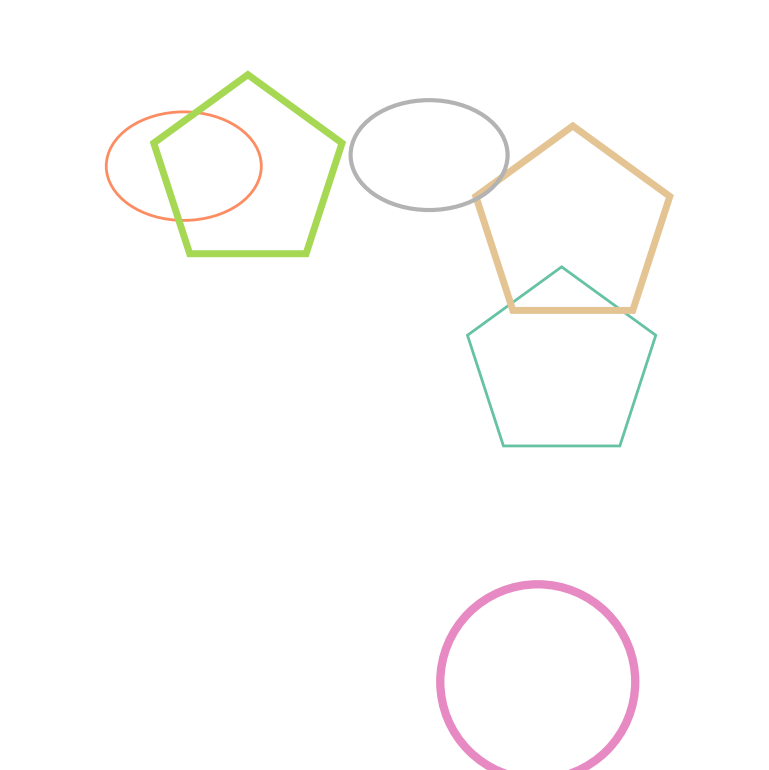[{"shape": "pentagon", "thickness": 1, "radius": 0.64, "center": [0.729, 0.525]}, {"shape": "oval", "thickness": 1, "radius": 0.5, "center": [0.239, 0.784]}, {"shape": "circle", "thickness": 3, "radius": 0.63, "center": [0.698, 0.115]}, {"shape": "pentagon", "thickness": 2.5, "radius": 0.64, "center": [0.322, 0.774]}, {"shape": "pentagon", "thickness": 2.5, "radius": 0.66, "center": [0.744, 0.704]}, {"shape": "oval", "thickness": 1.5, "radius": 0.51, "center": [0.557, 0.799]}]